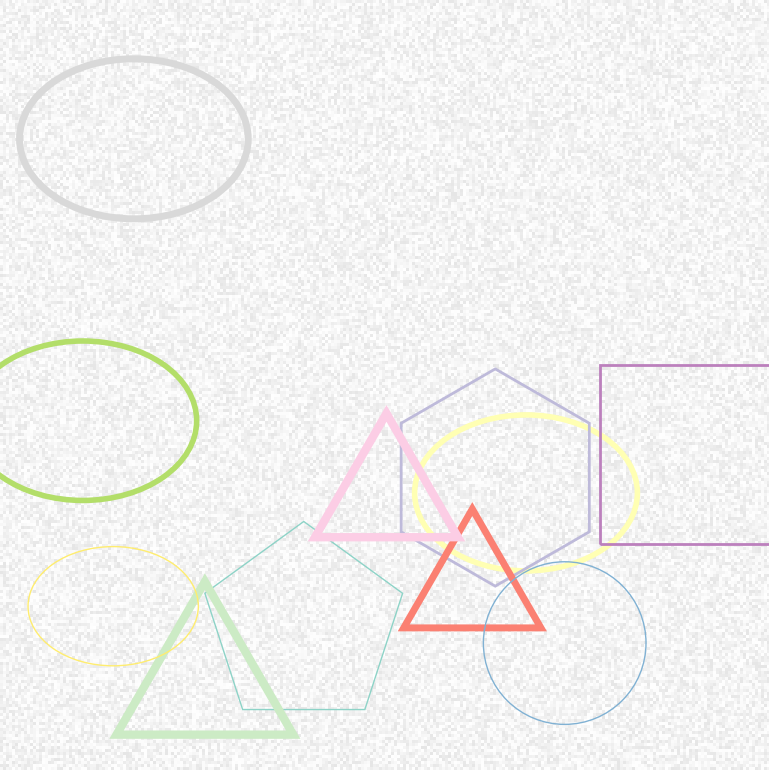[{"shape": "pentagon", "thickness": 0.5, "radius": 0.68, "center": [0.394, 0.188]}, {"shape": "oval", "thickness": 2, "radius": 0.72, "center": [0.683, 0.36]}, {"shape": "hexagon", "thickness": 1, "radius": 0.71, "center": [0.643, 0.38]}, {"shape": "triangle", "thickness": 2.5, "radius": 0.51, "center": [0.613, 0.236]}, {"shape": "circle", "thickness": 0.5, "radius": 0.53, "center": [0.733, 0.165]}, {"shape": "oval", "thickness": 2, "radius": 0.74, "center": [0.107, 0.454]}, {"shape": "triangle", "thickness": 3, "radius": 0.54, "center": [0.502, 0.356]}, {"shape": "oval", "thickness": 2.5, "radius": 0.74, "center": [0.174, 0.82]}, {"shape": "square", "thickness": 1, "radius": 0.58, "center": [0.896, 0.409]}, {"shape": "triangle", "thickness": 3, "radius": 0.66, "center": [0.266, 0.112]}, {"shape": "oval", "thickness": 0.5, "radius": 0.55, "center": [0.147, 0.213]}]